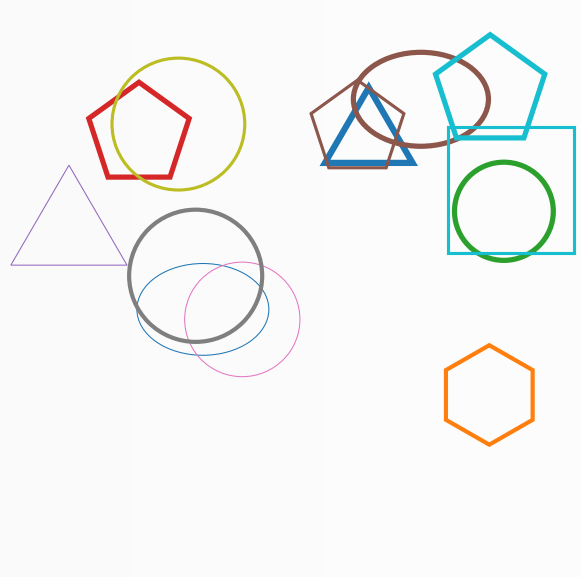[{"shape": "oval", "thickness": 0.5, "radius": 0.57, "center": [0.349, 0.463]}, {"shape": "triangle", "thickness": 3, "radius": 0.44, "center": [0.634, 0.761]}, {"shape": "hexagon", "thickness": 2, "radius": 0.43, "center": [0.842, 0.315]}, {"shape": "circle", "thickness": 2.5, "radius": 0.43, "center": [0.867, 0.633]}, {"shape": "pentagon", "thickness": 2.5, "radius": 0.45, "center": [0.239, 0.766]}, {"shape": "triangle", "thickness": 0.5, "radius": 0.58, "center": [0.119, 0.598]}, {"shape": "pentagon", "thickness": 1.5, "radius": 0.42, "center": [0.615, 0.776]}, {"shape": "oval", "thickness": 2.5, "radius": 0.58, "center": [0.724, 0.827]}, {"shape": "circle", "thickness": 0.5, "radius": 0.5, "center": [0.417, 0.446]}, {"shape": "circle", "thickness": 2, "radius": 0.57, "center": [0.337, 0.522]}, {"shape": "circle", "thickness": 1.5, "radius": 0.57, "center": [0.307, 0.784]}, {"shape": "square", "thickness": 1.5, "radius": 0.55, "center": [0.879, 0.669]}, {"shape": "pentagon", "thickness": 2.5, "radius": 0.49, "center": [0.843, 0.84]}]